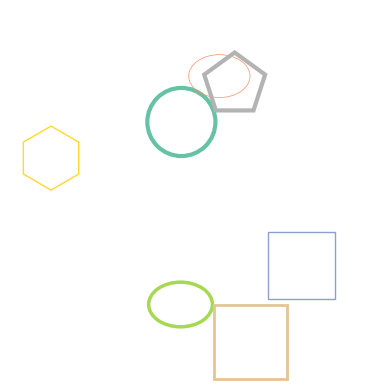[{"shape": "circle", "thickness": 3, "radius": 0.44, "center": [0.471, 0.683]}, {"shape": "oval", "thickness": 0.5, "radius": 0.4, "center": [0.57, 0.802]}, {"shape": "square", "thickness": 1, "radius": 0.43, "center": [0.783, 0.31]}, {"shape": "oval", "thickness": 2.5, "radius": 0.41, "center": [0.469, 0.209]}, {"shape": "hexagon", "thickness": 1, "radius": 0.42, "center": [0.133, 0.589]}, {"shape": "square", "thickness": 2, "radius": 0.48, "center": [0.651, 0.112]}, {"shape": "pentagon", "thickness": 3, "radius": 0.42, "center": [0.61, 0.78]}]